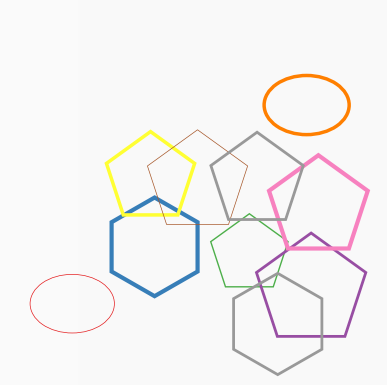[{"shape": "oval", "thickness": 0.5, "radius": 0.54, "center": [0.186, 0.211]}, {"shape": "hexagon", "thickness": 3, "radius": 0.64, "center": [0.399, 0.359]}, {"shape": "pentagon", "thickness": 1, "radius": 0.52, "center": [0.644, 0.34]}, {"shape": "pentagon", "thickness": 2, "radius": 0.74, "center": [0.803, 0.246]}, {"shape": "oval", "thickness": 2.5, "radius": 0.55, "center": [0.791, 0.727]}, {"shape": "pentagon", "thickness": 2.5, "radius": 0.6, "center": [0.389, 0.539]}, {"shape": "pentagon", "thickness": 0.5, "radius": 0.68, "center": [0.51, 0.527]}, {"shape": "pentagon", "thickness": 3, "radius": 0.67, "center": [0.822, 0.463]}, {"shape": "hexagon", "thickness": 2, "radius": 0.66, "center": [0.717, 0.159]}, {"shape": "pentagon", "thickness": 2, "radius": 0.63, "center": [0.663, 0.531]}]